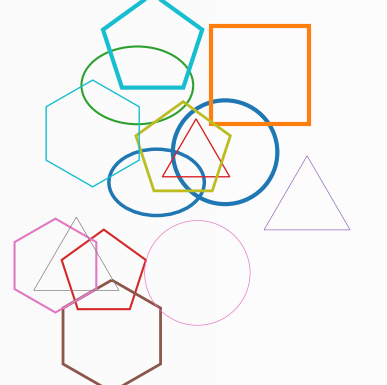[{"shape": "oval", "thickness": 2.5, "radius": 0.62, "center": [0.404, 0.526]}, {"shape": "circle", "thickness": 3, "radius": 0.67, "center": [0.581, 0.605]}, {"shape": "square", "thickness": 3, "radius": 0.63, "center": [0.67, 0.805]}, {"shape": "oval", "thickness": 1.5, "radius": 0.72, "center": [0.354, 0.778]}, {"shape": "triangle", "thickness": 1, "radius": 0.5, "center": [0.506, 0.591]}, {"shape": "pentagon", "thickness": 1.5, "radius": 0.57, "center": [0.268, 0.289]}, {"shape": "triangle", "thickness": 0.5, "radius": 0.64, "center": [0.792, 0.467]}, {"shape": "hexagon", "thickness": 2, "radius": 0.73, "center": [0.288, 0.127]}, {"shape": "circle", "thickness": 0.5, "radius": 0.68, "center": [0.509, 0.291]}, {"shape": "hexagon", "thickness": 1.5, "radius": 0.61, "center": [0.143, 0.31]}, {"shape": "triangle", "thickness": 0.5, "radius": 0.64, "center": [0.197, 0.309]}, {"shape": "pentagon", "thickness": 2, "radius": 0.64, "center": [0.473, 0.608]}, {"shape": "hexagon", "thickness": 1, "radius": 0.69, "center": [0.239, 0.653]}, {"shape": "pentagon", "thickness": 3, "radius": 0.67, "center": [0.394, 0.881]}]